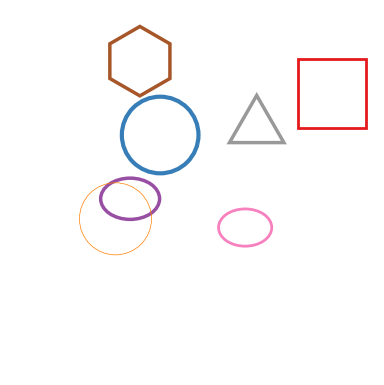[{"shape": "square", "thickness": 2, "radius": 0.45, "center": [0.862, 0.758]}, {"shape": "circle", "thickness": 3, "radius": 0.5, "center": [0.416, 0.649]}, {"shape": "oval", "thickness": 2.5, "radius": 0.38, "center": [0.338, 0.484]}, {"shape": "circle", "thickness": 0.5, "radius": 0.47, "center": [0.3, 0.432]}, {"shape": "hexagon", "thickness": 2.5, "radius": 0.45, "center": [0.363, 0.841]}, {"shape": "oval", "thickness": 2, "radius": 0.35, "center": [0.637, 0.409]}, {"shape": "triangle", "thickness": 2.5, "radius": 0.41, "center": [0.667, 0.67]}]